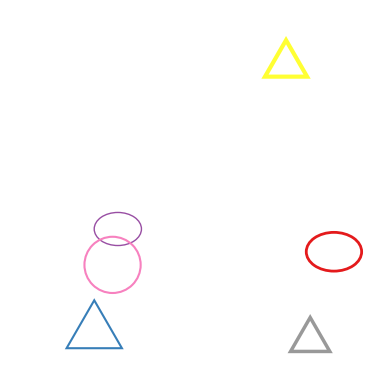[{"shape": "oval", "thickness": 2, "radius": 0.36, "center": [0.867, 0.346]}, {"shape": "triangle", "thickness": 1.5, "radius": 0.41, "center": [0.245, 0.137]}, {"shape": "oval", "thickness": 1, "radius": 0.31, "center": [0.306, 0.405]}, {"shape": "triangle", "thickness": 3, "radius": 0.32, "center": [0.743, 0.832]}, {"shape": "circle", "thickness": 1.5, "radius": 0.37, "center": [0.292, 0.312]}, {"shape": "triangle", "thickness": 2.5, "radius": 0.29, "center": [0.806, 0.117]}]